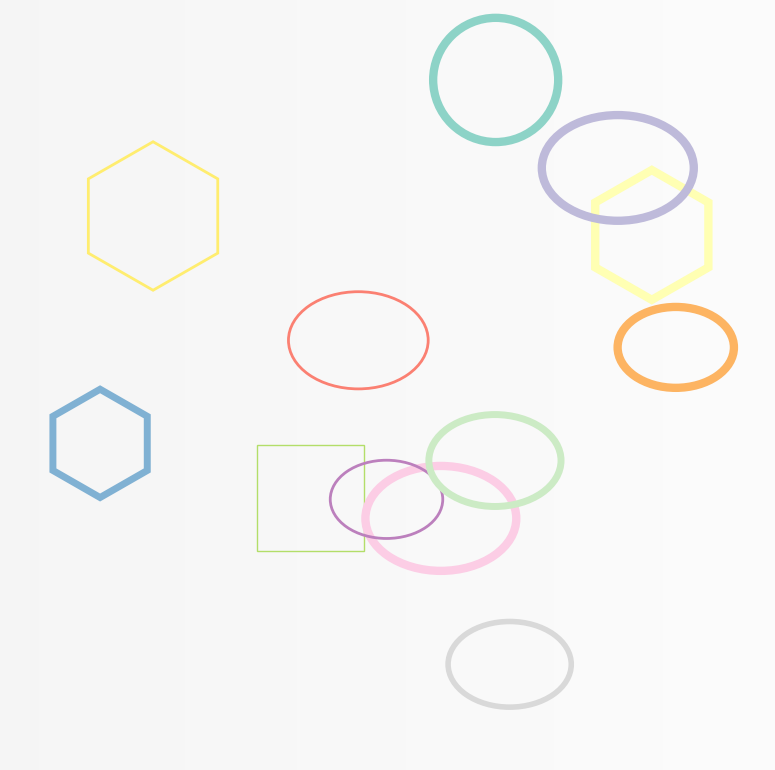[{"shape": "circle", "thickness": 3, "radius": 0.4, "center": [0.64, 0.896]}, {"shape": "hexagon", "thickness": 3, "radius": 0.42, "center": [0.841, 0.695]}, {"shape": "oval", "thickness": 3, "radius": 0.49, "center": [0.797, 0.782]}, {"shape": "oval", "thickness": 1, "radius": 0.45, "center": [0.462, 0.558]}, {"shape": "hexagon", "thickness": 2.5, "radius": 0.35, "center": [0.129, 0.424]}, {"shape": "oval", "thickness": 3, "radius": 0.38, "center": [0.872, 0.549]}, {"shape": "square", "thickness": 0.5, "radius": 0.35, "center": [0.401, 0.353]}, {"shape": "oval", "thickness": 3, "radius": 0.49, "center": [0.569, 0.327]}, {"shape": "oval", "thickness": 2, "radius": 0.4, "center": [0.658, 0.137]}, {"shape": "oval", "thickness": 1, "radius": 0.36, "center": [0.499, 0.351]}, {"shape": "oval", "thickness": 2.5, "radius": 0.43, "center": [0.639, 0.402]}, {"shape": "hexagon", "thickness": 1, "radius": 0.48, "center": [0.197, 0.719]}]